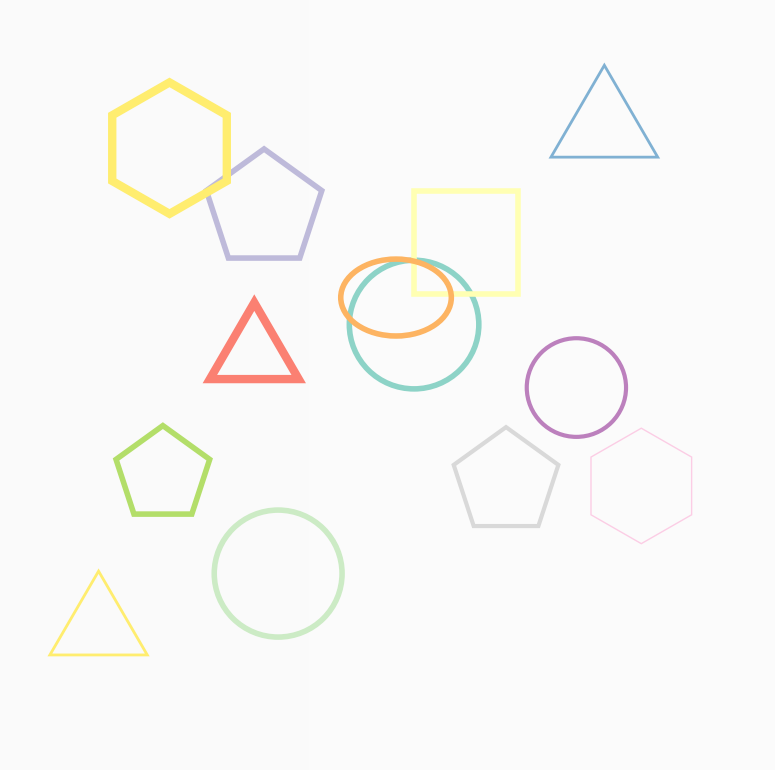[{"shape": "circle", "thickness": 2, "radius": 0.42, "center": [0.534, 0.579]}, {"shape": "square", "thickness": 2, "radius": 0.34, "center": [0.601, 0.685]}, {"shape": "pentagon", "thickness": 2, "radius": 0.39, "center": [0.341, 0.728]}, {"shape": "triangle", "thickness": 3, "radius": 0.33, "center": [0.328, 0.541]}, {"shape": "triangle", "thickness": 1, "radius": 0.4, "center": [0.78, 0.836]}, {"shape": "oval", "thickness": 2, "radius": 0.36, "center": [0.511, 0.614]}, {"shape": "pentagon", "thickness": 2, "radius": 0.32, "center": [0.21, 0.384]}, {"shape": "hexagon", "thickness": 0.5, "radius": 0.37, "center": [0.827, 0.369]}, {"shape": "pentagon", "thickness": 1.5, "radius": 0.36, "center": [0.653, 0.374]}, {"shape": "circle", "thickness": 1.5, "radius": 0.32, "center": [0.744, 0.497]}, {"shape": "circle", "thickness": 2, "radius": 0.41, "center": [0.359, 0.255]}, {"shape": "triangle", "thickness": 1, "radius": 0.36, "center": [0.127, 0.186]}, {"shape": "hexagon", "thickness": 3, "radius": 0.43, "center": [0.219, 0.808]}]